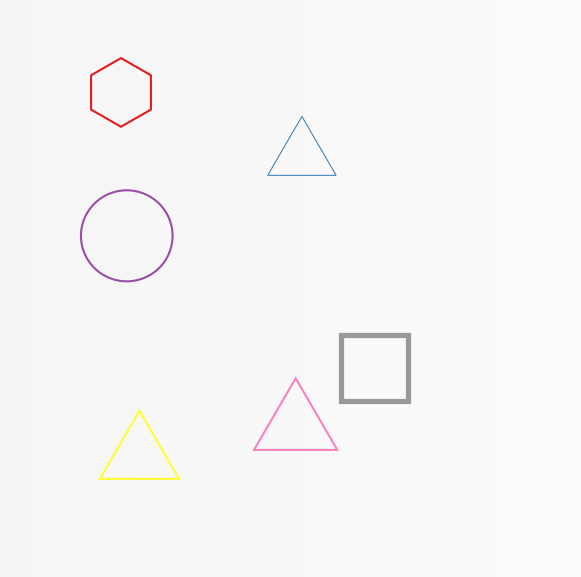[{"shape": "hexagon", "thickness": 1, "radius": 0.3, "center": [0.208, 0.839]}, {"shape": "triangle", "thickness": 0.5, "radius": 0.34, "center": [0.519, 0.73]}, {"shape": "circle", "thickness": 1, "radius": 0.39, "center": [0.218, 0.591]}, {"shape": "triangle", "thickness": 1, "radius": 0.39, "center": [0.24, 0.209]}, {"shape": "triangle", "thickness": 1, "radius": 0.41, "center": [0.509, 0.261]}, {"shape": "square", "thickness": 2.5, "radius": 0.29, "center": [0.644, 0.362]}]